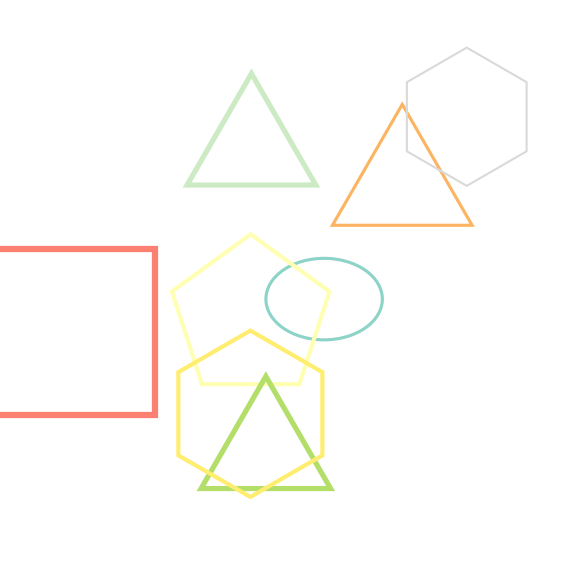[{"shape": "oval", "thickness": 1.5, "radius": 0.5, "center": [0.561, 0.481]}, {"shape": "pentagon", "thickness": 2, "radius": 0.72, "center": [0.434, 0.45]}, {"shape": "square", "thickness": 3, "radius": 0.72, "center": [0.124, 0.424]}, {"shape": "triangle", "thickness": 1.5, "radius": 0.7, "center": [0.697, 0.679]}, {"shape": "triangle", "thickness": 2.5, "radius": 0.65, "center": [0.46, 0.218]}, {"shape": "hexagon", "thickness": 1, "radius": 0.6, "center": [0.808, 0.797]}, {"shape": "triangle", "thickness": 2.5, "radius": 0.64, "center": [0.435, 0.743]}, {"shape": "hexagon", "thickness": 2, "radius": 0.72, "center": [0.434, 0.283]}]